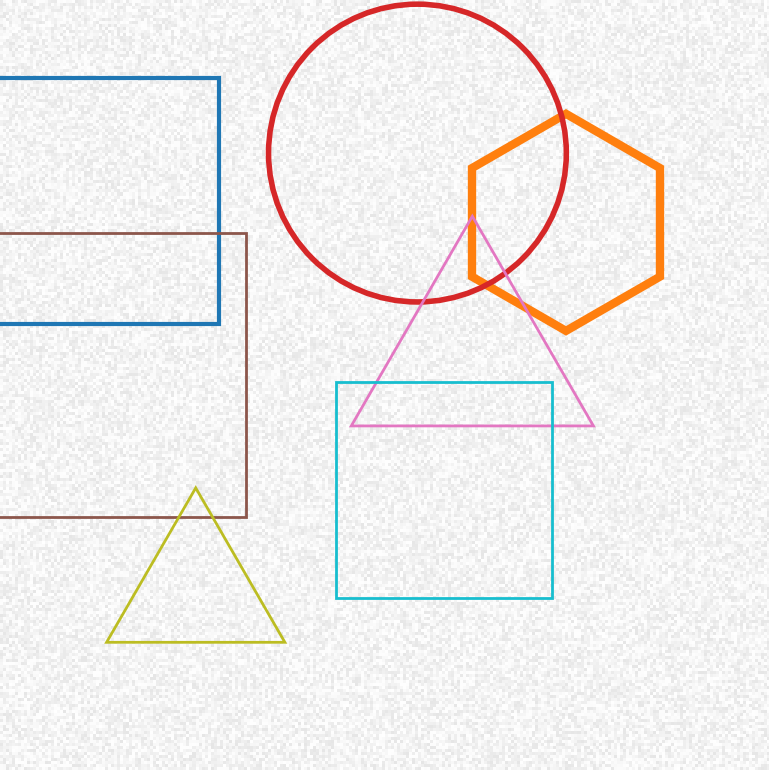[{"shape": "square", "thickness": 1.5, "radius": 0.8, "center": [0.124, 0.739]}, {"shape": "hexagon", "thickness": 3, "radius": 0.7, "center": [0.735, 0.711]}, {"shape": "circle", "thickness": 2, "radius": 0.97, "center": [0.542, 0.801]}, {"shape": "square", "thickness": 1, "radius": 0.92, "center": [0.136, 0.513]}, {"shape": "triangle", "thickness": 1, "radius": 0.91, "center": [0.613, 0.538]}, {"shape": "triangle", "thickness": 1, "radius": 0.67, "center": [0.254, 0.233]}, {"shape": "square", "thickness": 1, "radius": 0.7, "center": [0.576, 0.363]}]